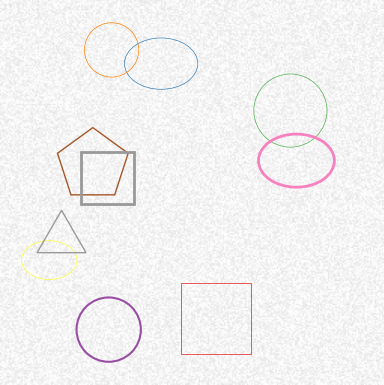[{"shape": "square", "thickness": 0.5, "radius": 0.46, "center": [0.561, 0.173]}, {"shape": "oval", "thickness": 0.5, "radius": 0.48, "center": [0.419, 0.835]}, {"shape": "circle", "thickness": 0.5, "radius": 0.48, "center": [0.754, 0.713]}, {"shape": "circle", "thickness": 1.5, "radius": 0.42, "center": [0.282, 0.144]}, {"shape": "circle", "thickness": 0.5, "radius": 0.35, "center": [0.29, 0.87]}, {"shape": "oval", "thickness": 0.5, "radius": 0.36, "center": [0.128, 0.324]}, {"shape": "pentagon", "thickness": 1, "radius": 0.48, "center": [0.241, 0.572]}, {"shape": "oval", "thickness": 2, "radius": 0.49, "center": [0.77, 0.583]}, {"shape": "square", "thickness": 2, "radius": 0.34, "center": [0.279, 0.538]}, {"shape": "triangle", "thickness": 1, "radius": 0.37, "center": [0.16, 0.38]}]